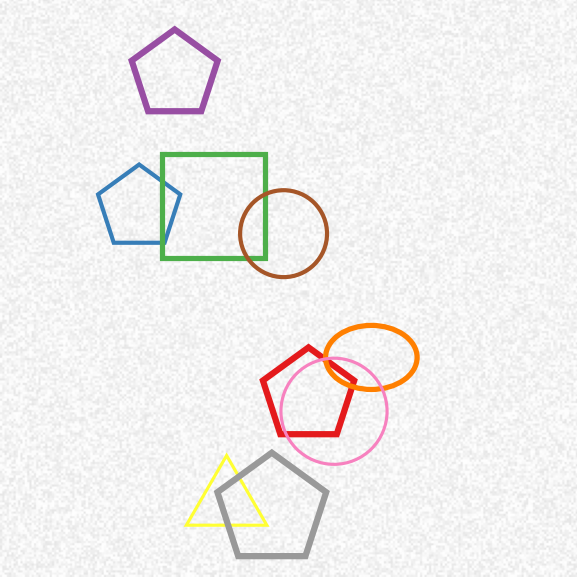[{"shape": "pentagon", "thickness": 3, "radius": 0.42, "center": [0.534, 0.314]}, {"shape": "pentagon", "thickness": 2, "radius": 0.37, "center": [0.241, 0.639]}, {"shape": "square", "thickness": 2.5, "radius": 0.45, "center": [0.37, 0.642]}, {"shape": "pentagon", "thickness": 3, "radius": 0.39, "center": [0.303, 0.87]}, {"shape": "oval", "thickness": 2.5, "radius": 0.4, "center": [0.643, 0.38]}, {"shape": "triangle", "thickness": 1.5, "radius": 0.4, "center": [0.392, 0.13]}, {"shape": "circle", "thickness": 2, "radius": 0.38, "center": [0.491, 0.595]}, {"shape": "circle", "thickness": 1.5, "radius": 0.46, "center": [0.578, 0.287]}, {"shape": "pentagon", "thickness": 3, "radius": 0.5, "center": [0.471, 0.116]}]